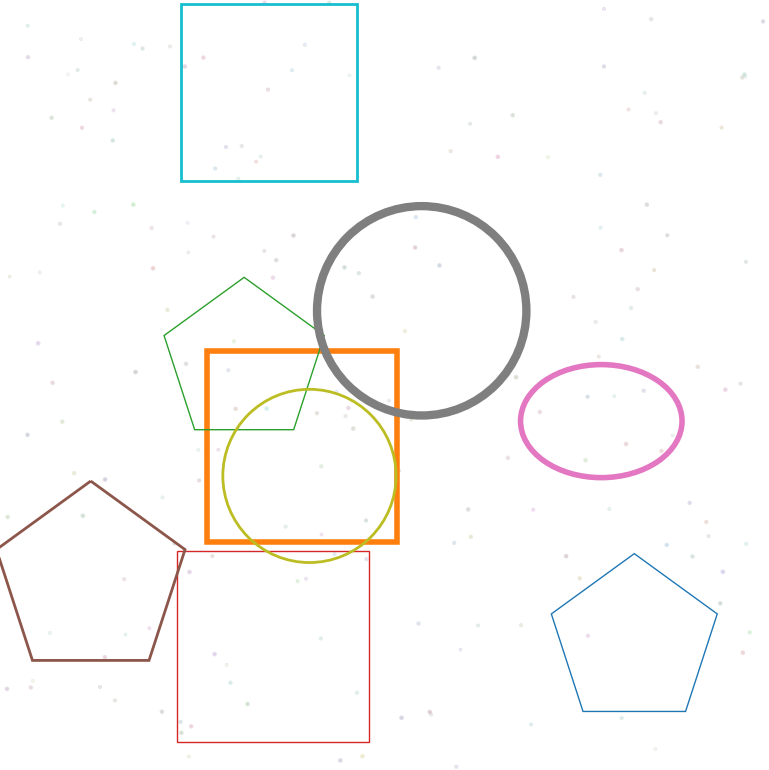[{"shape": "pentagon", "thickness": 0.5, "radius": 0.57, "center": [0.824, 0.168]}, {"shape": "square", "thickness": 2, "radius": 0.62, "center": [0.392, 0.42]}, {"shape": "pentagon", "thickness": 0.5, "radius": 0.55, "center": [0.317, 0.53]}, {"shape": "square", "thickness": 0.5, "radius": 0.62, "center": [0.355, 0.16]}, {"shape": "pentagon", "thickness": 1, "radius": 0.64, "center": [0.118, 0.246]}, {"shape": "oval", "thickness": 2, "radius": 0.52, "center": [0.781, 0.453]}, {"shape": "circle", "thickness": 3, "radius": 0.68, "center": [0.548, 0.596]}, {"shape": "circle", "thickness": 1, "radius": 0.56, "center": [0.402, 0.382]}, {"shape": "square", "thickness": 1, "radius": 0.57, "center": [0.349, 0.88]}]